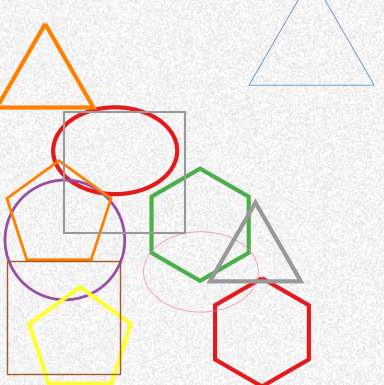[{"shape": "hexagon", "thickness": 3, "radius": 0.7, "center": [0.68, 0.137]}, {"shape": "oval", "thickness": 3, "radius": 0.81, "center": [0.299, 0.609]}, {"shape": "triangle", "thickness": 0.5, "radius": 0.94, "center": [0.809, 0.873]}, {"shape": "hexagon", "thickness": 3, "radius": 0.73, "center": [0.52, 0.416]}, {"shape": "circle", "thickness": 2, "radius": 0.78, "center": [0.168, 0.377]}, {"shape": "pentagon", "thickness": 2, "radius": 0.71, "center": [0.153, 0.44]}, {"shape": "triangle", "thickness": 3, "radius": 0.72, "center": [0.117, 0.793]}, {"shape": "pentagon", "thickness": 3, "radius": 0.69, "center": [0.208, 0.116]}, {"shape": "square", "thickness": 1, "radius": 0.73, "center": [0.164, 0.176]}, {"shape": "oval", "thickness": 0.5, "radius": 0.75, "center": [0.522, 0.294]}, {"shape": "square", "thickness": 1.5, "radius": 0.78, "center": [0.323, 0.552]}, {"shape": "triangle", "thickness": 3, "radius": 0.68, "center": [0.663, 0.337]}]